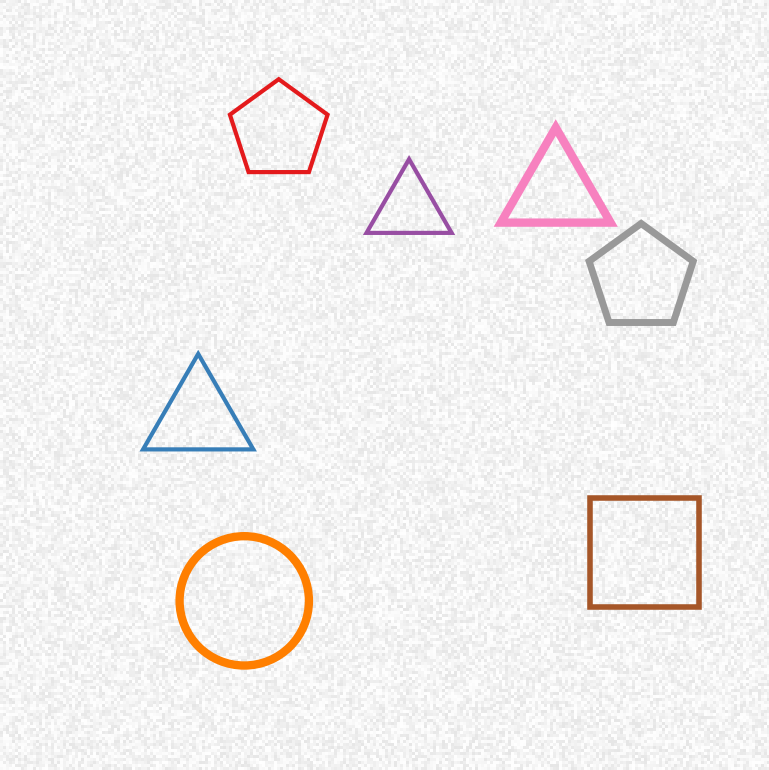[{"shape": "pentagon", "thickness": 1.5, "radius": 0.33, "center": [0.362, 0.83]}, {"shape": "triangle", "thickness": 1.5, "radius": 0.41, "center": [0.257, 0.458]}, {"shape": "triangle", "thickness": 1.5, "radius": 0.32, "center": [0.531, 0.729]}, {"shape": "circle", "thickness": 3, "radius": 0.42, "center": [0.317, 0.22]}, {"shape": "square", "thickness": 2, "radius": 0.36, "center": [0.837, 0.283]}, {"shape": "triangle", "thickness": 3, "radius": 0.41, "center": [0.722, 0.752]}, {"shape": "pentagon", "thickness": 2.5, "radius": 0.36, "center": [0.833, 0.639]}]